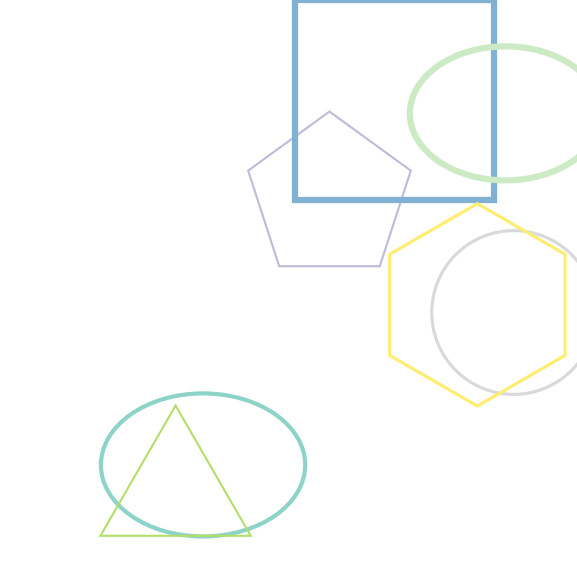[{"shape": "oval", "thickness": 2, "radius": 0.88, "center": [0.352, 0.194]}, {"shape": "pentagon", "thickness": 1, "radius": 0.74, "center": [0.571, 0.658]}, {"shape": "square", "thickness": 3, "radius": 0.86, "center": [0.683, 0.826]}, {"shape": "triangle", "thickness": 1, "radius": 0.75, "center": [0.304, 0.147]}, {"shape": "circle", "thickness": 1.5, "radius": 0.71, "center": [0.889, 0.458]}, {"shape": "oval", "thickness": 3, "radius": 0.83, "center": [0.875, 0.803]}, {"shape": "hexagon", "thickness": 1.5, "radius": 0.88, "center": [0.827, 0.471]}]